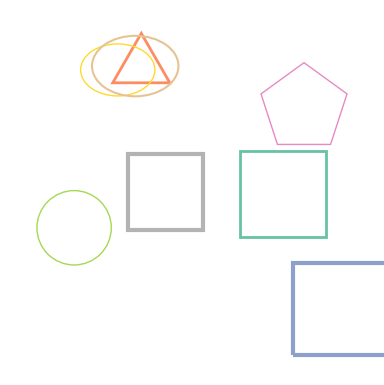[{"shape": "square", "thickness": 2, "radius": 0.56, "center": [0.736, 0.497]}, {"shape": "triangle", "thickness": 2, "radius": 0.43, "center": [0.367, 0.828]}, {"shape": "square", "thickness": 3, "radius": 0.6, "center": [0.881, 0.197]}, {"shape": "pentagon", "thickness": 1, "radius": 0.59, "center": [0.79, 0.72]}, {"shape": "circle", "thickness": 1, "radius": 0.48, "center": [0.193, 0.408]}, {"shape": "oval", "thickness": 1, "radius": 0.48, "center": [0.306, 0.818]}, {"shape": "oval", "thickness": 1.5, "radius": 0.56, "center": [0.351, 0.828]}, {"shape": "square", "thickness": 3, "radius": 0.49, "center": [0.43, 0.501]}]